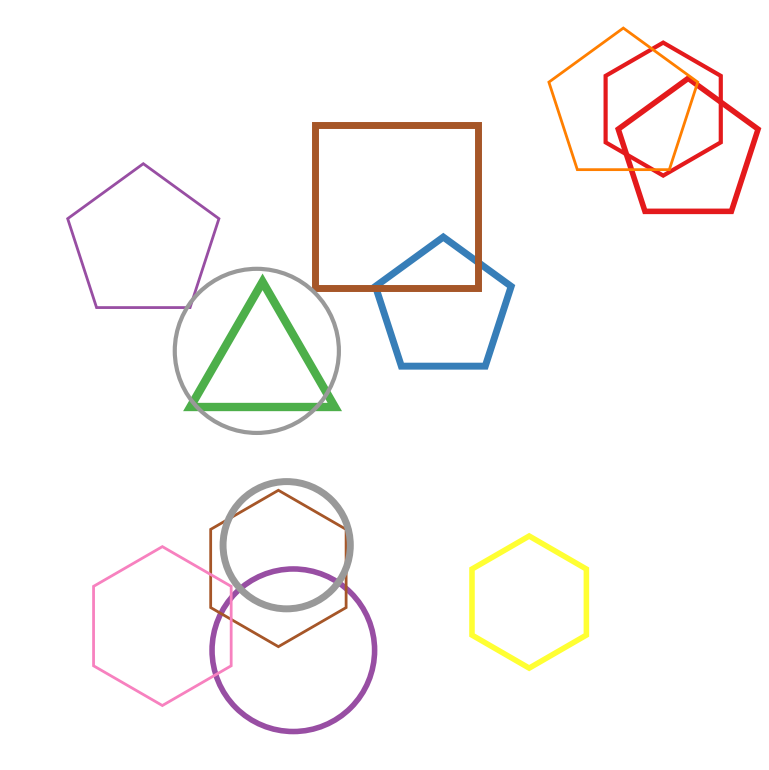[{"shape": "pentagon", "thickness": 2, "radius": 0.48, "center": [0.894, 0.803]}, {"shape": "hexagon", "thickness": 1.5, "radius": 0.43, "center": [0.861, 0.858]}, {"shape": "pentagon", "thickness": 2.5, "radius": 0.46, "center": [0.576, 0.599]}, {"shape": "triangle", "thickness": 3, "radius": 0.54, "center": [0.341, 0.526]}, {"shape": "circle", "thickness": 2, "radius": 0.53, "center": [0.381, 0.156]}, {"shape": "pentagon", "thickness": 1, "radius": 0.52, "center": [0.186, 0.684]}, {"shape": "pentagon", "thickness": 1, "radius": 0.51, "center": [0.81, 0.862]}, {"shape": "hexagon", "thickness": 2, "radius": 0.43, "center": [0.687, 0.218]}, {"shape": "hexagon", "thickness": 1, "radius": 0.51, "center": [0.362, 0.262]}, {"shape": "square", "thickness": 2.5, "radius": 0.53, "center": [0.515, 0.732]}, {"shape": "hexagon", "thickness": 1, "radius": 0.52, "center": [0.211, 0.187]}, {"shape": "circle", "thickness": 2.5, "radius": 0.41, "center": [0.372, 0.292]}, {"shape": "circle", "thickness": 1.5, "radius": 0.53, "center": [0.334, 0.544]}]